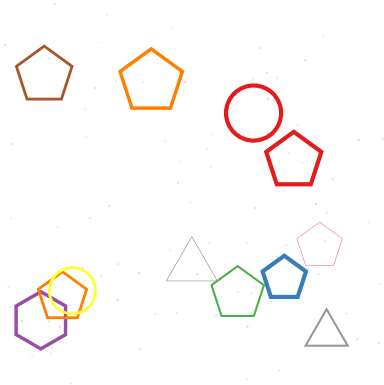[{"shape": "circle", "thickness": 3, "radius": 0.36, "center": [0.659, 0.706]}, {"shape": "pentagon", "thickness": 3, "radius": 0.38, "center": [0.763, 0.582]}, {"shape": "pentagon", "thickness": 3, "radius": 0.3, "center": [0.738, 0.277]}, {"shape": "pentagon", "thickness": 1.5, "radius": 0.36, "center": [0.617, 0.237]}, {"shape": "hexagon", "thickness": 2.5, "radius": 0.37, "center": [0.106, 0.168]}, {"shape": "pentagon", "thickness": 2.5, "radius": 0.43, "center": [0.393, 0.788]}, {"shape": "pentagon", "thickness": 2, "radius": 0.33, "center": [0.162, 0.228]}, {"shape": "circle", "thickness": 2, "radius": 0.3, "center": [0.188, 0.245]}, {"shape": "pentagon", "thickness": 2, "radius": 0.38, "center": [0.115, 0.804]}, {"shape": "pentagon", "thickness": 0.5, "radius": 0.31, "center": [0.83, 0.361]}, {"shape": "triangle", "thickness": 0.5, "radius": 0.38, "center": [0.498, 0.309]}, {"shape": "triangle", "thickness": 1.5, "radius": 0.32, "center": [0.848, 0.134]}]